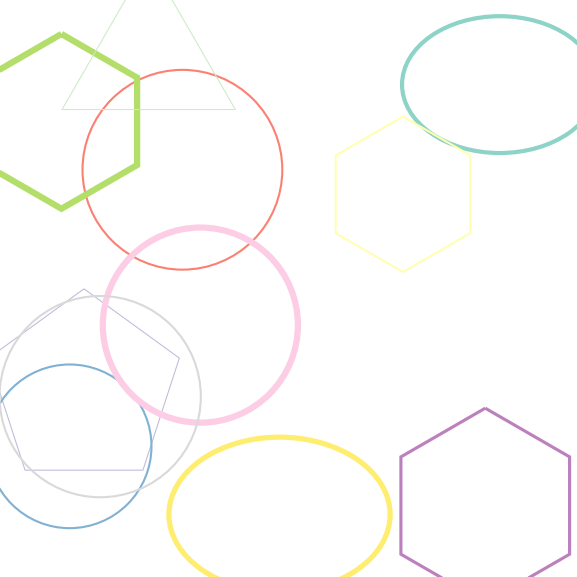[{"shape": "oval", "thickness": 2, "radius": 0.85, "center": [0.865, 0.853]}, {"shape": "hexagon", "thickness": 1, "radius": 0.67, "center": [0.698, 0.663]}, {"shape": "pentagon", "thickness": 0.5, "radius": 0.87, "center": [0.145, 0.325]}, {"shape": "circle", "thickness": 1, "radius": 0.86, "center": [0.316, 0.705]}, {"shape": "circle", "thickness": 1, "radius": 0.71, "center": [0.121, 0.226]}, {"shape": "hexagon", "thickness": 3, "radius": 0.76, "center": [0.106, 0.789]}, {"shape": "circle", "thickness": 3, "radius": 0.84, "center": [0.347, 0.436]}, {"shape": "circle", "thickness": 1, "radius": 0.87, "center": [0.173, 0.312]}, {"shape": "hexagon", "thickness": 1.5, "radius": 0.84, "center": [0.84, 0.124]}, {"shape": "triangle", "thickness": 0.5, "radius": 0.87, "center": [0.257, 0.896]}, {"shape": "oval", "thickness": 2.5, "radius": 0.96, "center": [0.484, 0.108]}]